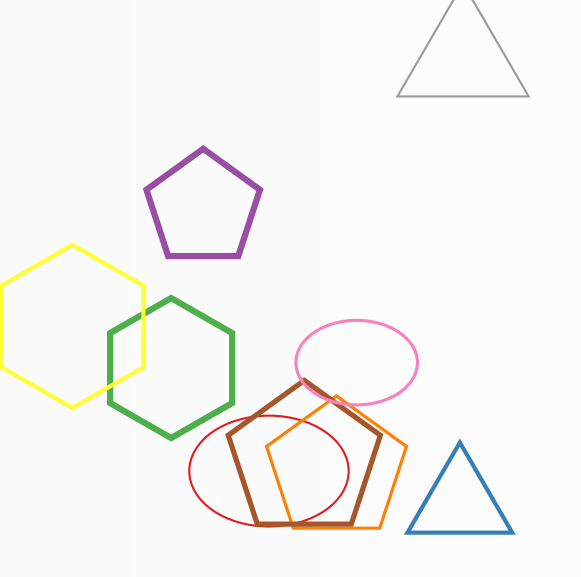[{"shape": "oval", "thickness": 1, "radius": 0.69, "center": [0.463, 0.183]}, {"shape": "triangle", "thickness": 2, "radius": 0.52, "center": [0.791, 0.129]}, {"shape": "hexagon", "thickness": 3, "radius": 0.61, "center": [0.294, 0.362]}, {"shape": "pentagon", "thickness": 3, "radius": 0.51, "center": [0.35, 0.639]}, {"shape": "pentagon", "thickness": 1.5, "radius": 0.63, "center": [0.579, 0.187]}, {"shape": "hexagon", "thickness": 2, "radius": 0.71, "center": [0.125, 0.434]}, {"shape": "pentagon", "thickness": 2.5, "radius": 0.69, "center": [0.524, 0.203]}, {"shape": "oval", "thickness": 1.5, "radius": 0.52, "center": [0.614, 0.371]}, {"shape": "triangle", "thickness": 1, "radius": 0.65, "center": [0.797, 0.897]}]